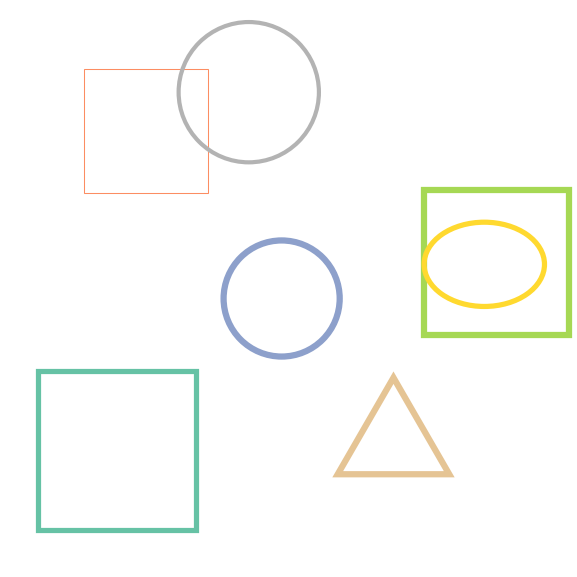[{"shape": "square", "thickness": 2.5, "radius": 0.69, "center": [0.203, 0.219]}, {"shape": "square", "thickness": 0.5, "radius": 0.54, "center": [0.253, 0.772]}, {"shape": "circle", "thickness": 3, "radius": 0.5, "center": [0.488, 0.482]}, {"shape": "square", "thickness": 3, "radius": 0.63, "center": [0.86, 0.544]}, {"shape": "oval", "thickness": 2.5, "radius": 0.52, "center": [0.839, 0.541]}, {"shape": "triangle", "thickness": 3, "radius": 0.56, "center": [0.681, 0.234]}, {"shape": "circle", "thickness": 2, "radius": 0.61, "center": [0.431, 0.84]}]